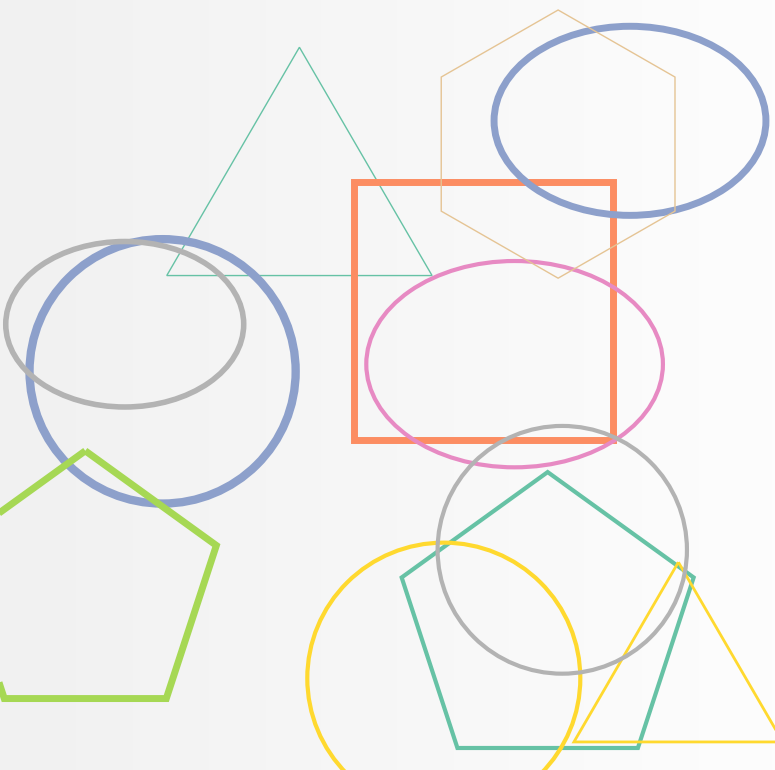[{"shape": "pentagon", "thickness": 1.5, "radius": 0.99, "center": [0.707, 0.189]}, {"shape": "triangle", "thickness": 0.5, "radius": 0.99, "center": [0.386, 0.741]}, {"shape": "square", "thickness": 2.5, "radius": 0.84, "center": [0.624, 0.596]}, {"shape": "circle", "thickness": 3, "radius": 0.86, "center": [0.21, 0.518]}, {"shape": "oval", "thickness": 2.5, "radius": 0.88, "center": [0.813, 0.843]}, {"shape": "oval", "thickness": 1.5, "radius": 0.96, "center": [0.664, 0.527]}, {"shape": "pentagon", "thickness": 2.5, "radius": 0.89, "center": [0.11, 0.237]}, {"shape": "circle", "thickness": 1.5, "radius": 0.88, "center": [0.573, 0.119]}, {"shape": "triangle", "thickness": 1, "radius": 0.78, "center": [0.875, 0.114]}, {"shape": "hexagon", "thickness": 0.5, "radius": 0.87, "center": [0.72, 0.813]}, {"shape": "circle", "thickness": 1.5, "radius": 0.8, "center": [0.726, 0.286]}, {"shape": "oval", "thickness": 2, "radius": 0.77, "center": [0.161, 0.579]}]